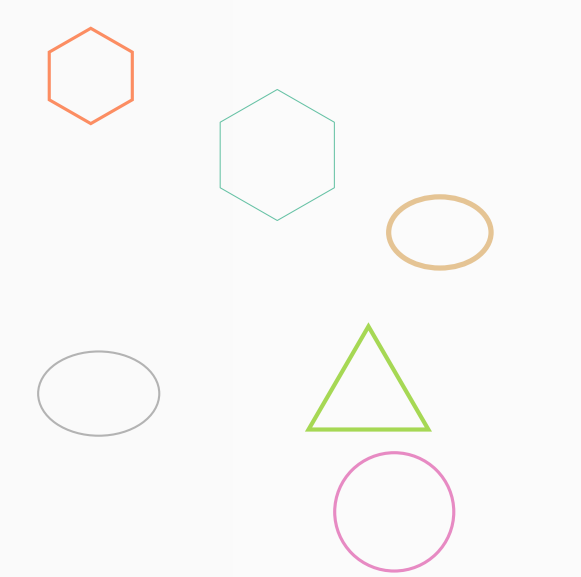[{"shape": "hexagon", "thickness": 0.5, "radius": 0.57, "center": [0.477, 0.731]}, {"shape": "hexagon", "thickness": 1.5, "radius": 0.41, "center": [0.156, 0.868]}, {"shape": "circle", "thickness": 1.5, "radius": 0.51, "center": [0.678, 0.113]}, {"shape": "triangle", "thickness": 2, "radius": 0.6, "center": [0.634, 0.315]}, {"shape": "oval", "thickness": 2.5, "radius": 0.44, "center": [0.757, 0.597]}, {"shape": "oval", "thickness": 1, "radius": 0.52, "center": [0.17, 0.318]}]